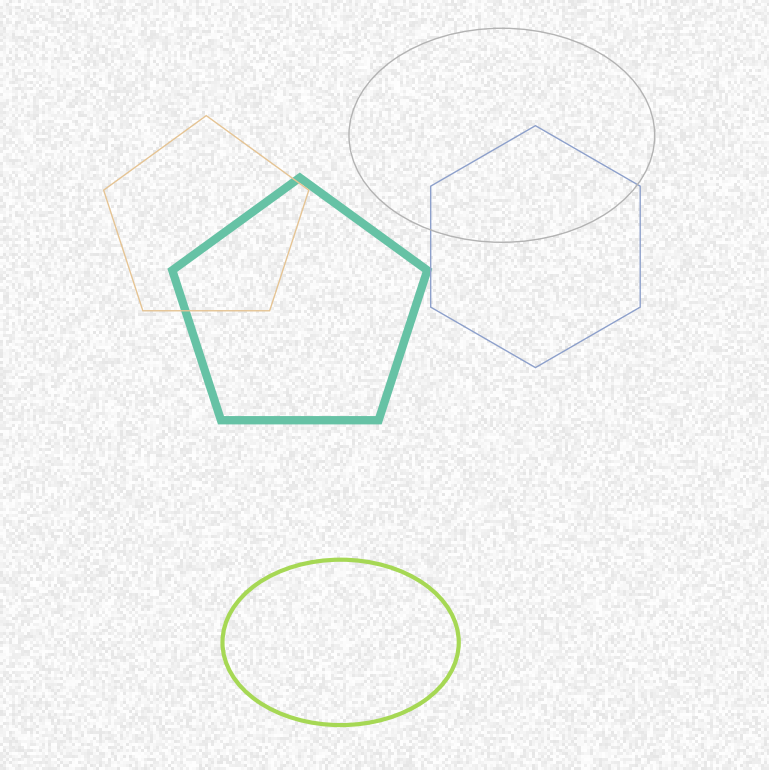[{"shape": "pentagon", "thickness": 3, "radius": 0.87, "center": [0.389, 0.595]}, {"shape": "hexagon", "thickness": 0.5, "radius": 0.79, "center": [0.695, 0.68]}, {"shape": "oval", "thickness": 1.5, "radius": 0.77, "center": [0.442, 0.166]}, {"shape": "pentagon", "thickness": 0.5, "radius": 0.7, "center": [0.268, 0.71]}, {"shape": "oval", "thickness": 0.5, "radius": 0.99, "center": [0.652, 0.824]}]